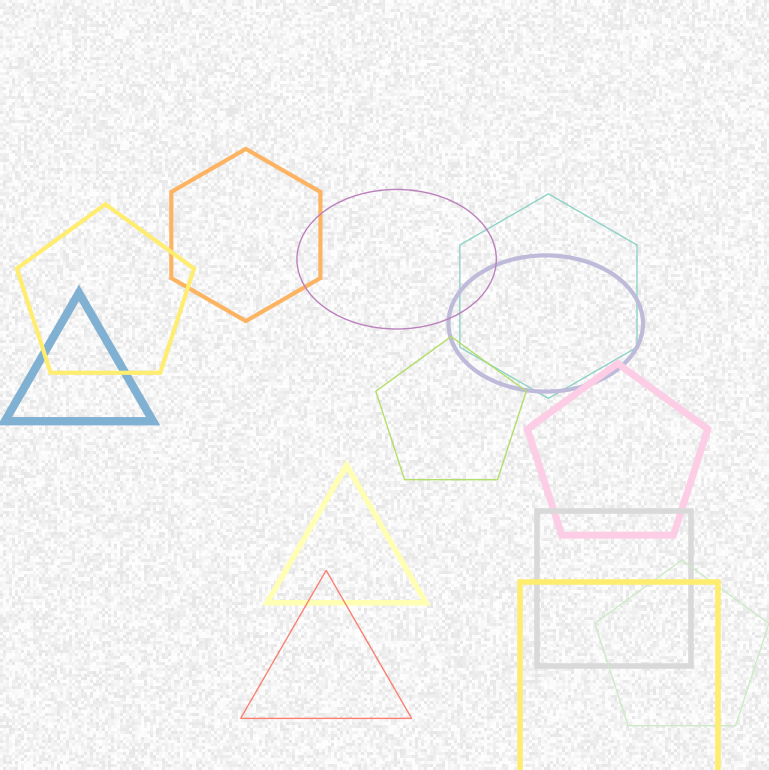[{"shape": "hexagon", "thickness": 0.5, "radius": 0.66, "center": [0.712, 0.615]}, {"shape": "triangle", "thickness": 2, "radius": 0.6, "center": [0.45, 0.277]}, {"shape": "oval", "thickness": 1.5, "radius": 0.63, "center": [0.709, 0.58]}, {"shape": "triangle", "thickness": 0.5, "radius": 0.64, "center": [0.424, 0.131]}, {"shape": "triangle", "thickness": 3, "radius": 0.56, "center": [0.103, 0.509]}, {"shape": "hexagon", "thickness": 1.5, "radius": 0.56, "center": [0.319, 0.695]}, {"shape": "pentagon", "thickness": 0.5, "radius": 0.51, "center": [0.586, 0.46]}, {"shape": "pentagon", "thickness": 2.5, "radius": 0.62, "center": [0.802, 0.405]}, {"shape": "square", "thickness": 2, "radius": 0.5, "center": [0.797, 0.236]}, {"shape": "oval", "thickness": 0.5, "radius": 0.65, "center": [0.515, 0.663]}, {"shape": "pentagon", "thickness": 0.5, "radius": 0.59, "center": [0.885, 0.154]}, {"shape": "square", "thickness": 2, "radius": 0.64, "center": [0.804, 0.116]}, {"shape": "pentagon", "thickness": 1.5, "radius": 0.61, "center": [0.137, 0.614]}]